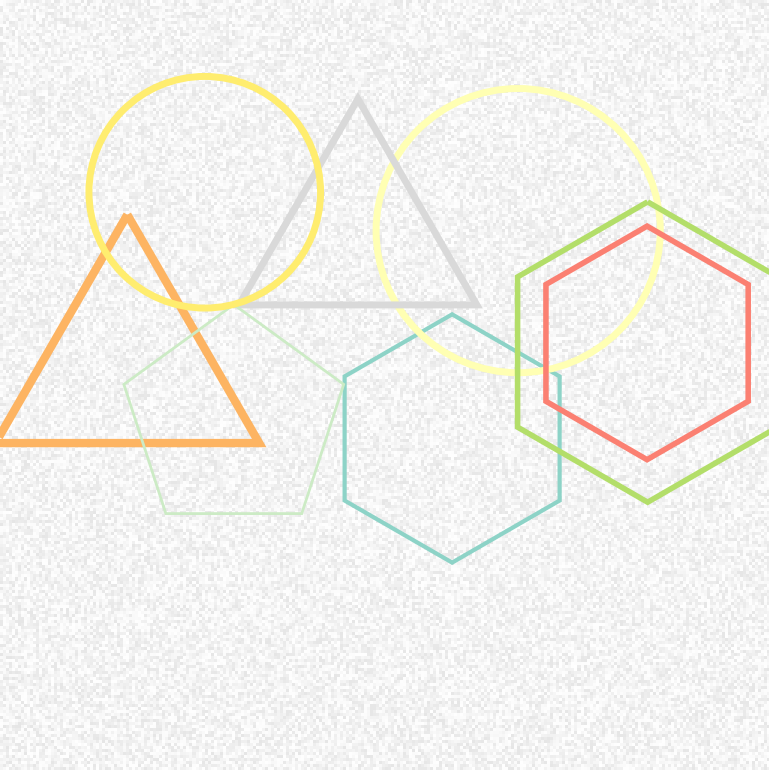[{"shape": "hexagon", "thickness": 1.5, "radius": 0.81, "center": [0.587, 0.431]}, {"shape": "circle", "thickness": 2.5, "radius": 0.92, "center": [0.673, 0.7]}, {"shape": "hexagon", "thickness": 2, "radius": 0.76, "center": [0.84, 0.555]}, {"shape": "triangle", "thickness": 3, "radius": 0.99, "center": [0.165, 0.523]}, {"shape": "hexagon", "thickness": 2, "radius": 0.98, "center": [0.841, 0.543]}, {"shape": "triangle", "thickness": 2.5, "radius": 0.89, "center": [0.465, 0.693]}, {"shape": "pentagon", "thickness": 1, "radius": 0.75, "center": [0.304, 0.454]}, {"shape": "circle", "thickness": 2.5, "radius": 0.75, "center": [0.266, 0.75]}]